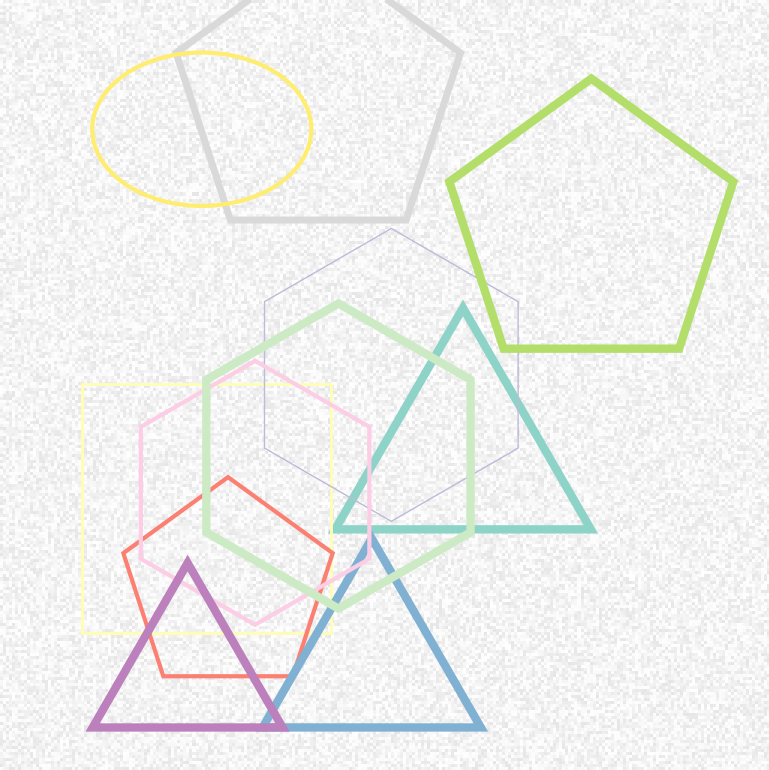[{"shape": "triangle", "thickness": 3, "radius": 0.96, "center": [0.601, 0.408]}, {"shape": "square", "thickness": 1, "radius": 0.81, "center": [0.268, 0.34]}, {"shape": "hexagon", "thickness": 0.5, "radius": 0.95, "center": [0.508, 0.513]}, {"shape": "pentagon", "thickness": 1.5, "radius": 0.71, "center": [0.296, 0.237]}, {"shape": "triangle", "thickness": 3, "radius": 0.82, "center": [0.483, 0.137]}, {"shape": "pentagon", "thickness": 3, "radius": 0.97, "center": [0.768, 0.704]}, {"shape": "hexagon", "thickness": 1.5, "radius": 0.86, "center": [0.331, 0.36]}, {"shape": "pentagon", "thickness": 2.5, "radius": 0.97, "center": [0.413, 0.871]}, {"shape": "triangle", "thickness": 3, "radius": 0.71, "center": [0.244, 0.126]}, {"shape": "hexagon", "thickness": 3, "radius": 0.99, "center": [0.44, 0.408]}, {"shape": "oval", "thickness": 1.5, "radius": 0.71, "center": [0.262, 0.832]}]